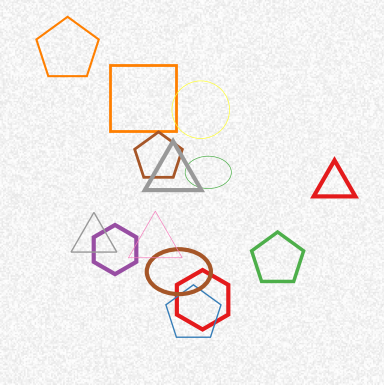[{"shape": "triangle", "thickness": 3, "radius": 0.31, "center": [0.869, 0.521]}, {"shape": "hexagon", "thickness": 3, "radius": 0.39, "center": [0.526, 0.221]}, {"shape": "pentagon", "thickness": 1, "radius": 0.38, "center": [0.502, 0.185]}, {"shape": "oval", "thickness": 0.5, "radius": 0.3, "center": [0.541, 0.552]}, {"shape": "pentagon", "thickness": 2.5, "radius": 0.35, "center": [0.721, 0.326]}, {"shape": "hexagon", "thickness": 3, "radius": 0.32, "center": [0.299, 0.352]}, {"shape": "square", "thickness": 2, "radius": 0.43, "center": [0.372, 0.745]}, {"shape": "pentagon", "thickness": 1.5, "radius": 0.43, "center": [0.176, 0.871]}, {"shape": "circle", "thickness": 0.5, "radius": 0.37, "center": [0.521, 0.715]}, {"shape": "pentagon", "thickness": 2, "radius": 0.33, "center": [0.412, 0.592]}, {"shape": "oval", "thickness": 3, "radius": 0.42, "center": [0.464, 0.294]}, {"shape": "triangle", "thickness": 0.5, "radius": 0.4, "center": [0.403, 0.371]}, {"shape": "triangle", "thickness": 3, "radius": 0.42, "center": [0.45, 0.549]}, {"shape": "triangle", "thickness": 1, "radius": 0.34, "center": [0.244, 0.38]}]